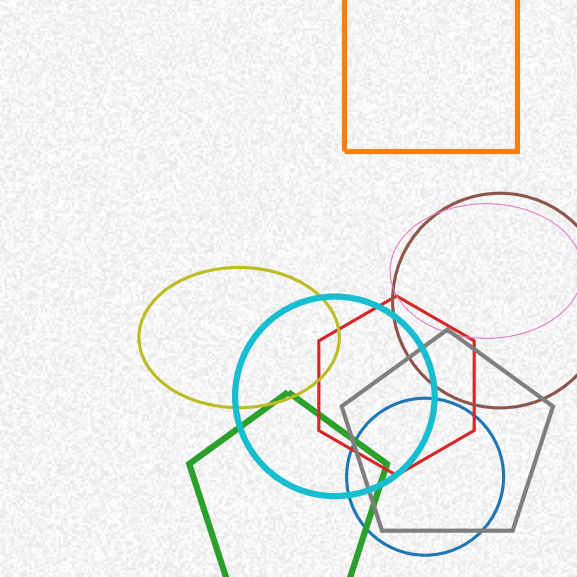[{"shape": "circle", "thickness": 1.5, "radius": 0.68, "center": [0.736, 0.174]}, {"shape": "square", "thickness": 2.5, "radius": 0.75, "center": [0.745, 0.887]}, {"shape": "pentagon", "thickness": 3, "radius": 0.9, "center": [0.499, 0.14]}, {"shape": "hexagon", "thickness": 1.5, "radius": 0.78, "center": [0.687, 0.331]}, {"shape": "circle", "thickness": 1.5, "radius": 0.93, "center": [0.866, 0.479]}, {"shape": "oval", "thickness": 0.5, "radius": 0.83, "center": [0.842, 0.53]}, {"shape": "pentagon", "thickness": 2, "radius": 0.96, "center": [0.775, 0.236]}, {"shape": "oval", "thickness": 1.5, "radius": 0.87, "center": [0.414, 0.415]}, {"shape": "circle", "thickness": 3, "radius": 0.86, "center": [0.58, 0.313]}]